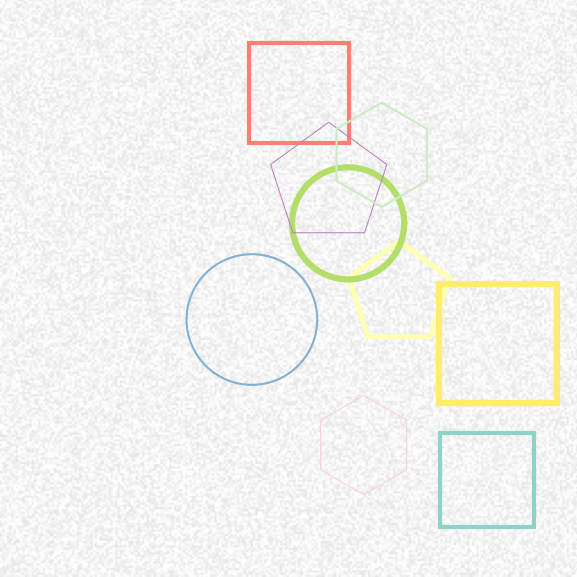[{"shape": "square", "thickness": 2, "radius": 0.41, "center": [0.844, 0.168]}, {"shape": "pentagon", "thickness": 2.5, "radius": 0.46, "center": [0.691, 0.49]}, {"shape": "square", "thickness": 2, "radius": 0.43, "center": [0.517, 0.838]}, {"shape": "circle", "thickness": 1, "radius": 0.57, "center": [0.436, 0.446]}, {"shape": "circle", "thickness": 3, "radius": 0.49, "center": [0.603, 0.612]}, {"shape": "hexagon", "thickness": 0.5, "radius": 0.43, "center": [0.63, 0.229]}, {"shape": "pentagon", "thickness": 0.5, "radius": 0.53, "center": [0.569, 0.682]}, {"shape": "hexagon", "thickness": 1, "radius": 0.45, "center": [0.661, 0.731]}, {"shape": "square", "thickness": 3, "radius": 0.51, "center": [0.862, 0.405]}]